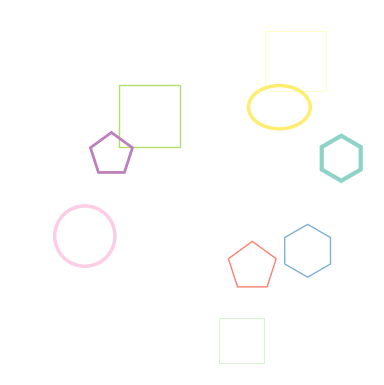[{"shape": "hexagon", "thickness": 3, "radius": 0.29, "center": [0.886, 0.589]}, {"shape": "square", "thickness": 0.5, "radius": 0.39, "center": [0.768, 0.841]}, {"shape": "pentagon", "thickness": 1, "radius": 0.33, "center": [0.655, 0.308]}, {"shape": "hexagon", "thickness": 1, "radius": 0.34, "center": [0.799, 0.349]}, {"shape": "square", "thickness": 1, "radius": 0.4, "center": [0.389, 0.699]}, {"shape": "circle", "thickness": 2.5, "radius": 0.39, "center": [0.22, 0.387]}, {"shape": "pentagon", "thickness": 2, "radius": 0.29, "center": [0.289, 0.599]}, {"shape": "square", "thickness": 0.5, "radius": 0.29, "center": [0.627, 0.116]}, {"shape": "oval", "thickness": 2.5, "radius": 0.4, "center": [0.726, 0.722]}]